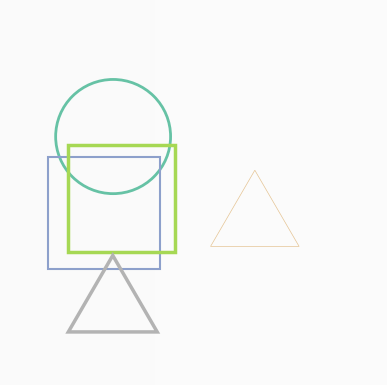[{"shape": "circle", "thickness": 2, "radius": 0.74, "center": [0.292, 0.645]}, {"shape": "square", "thickness": 1.5, "radius": 0.72, "center": [0.268, 0.447]}, {"shape": "square", "thickness": 2.5, "radius": 0.69, "center": [0.314, 0.485]}, {"shape": "triangle", "thickness": 0.5, "radius": 0.66, "center": [0.658, 0.426]}, {"shape": "triangle", "thickness": 2.5, "radius": 0.66, "center": [0.291, 0.204]}]